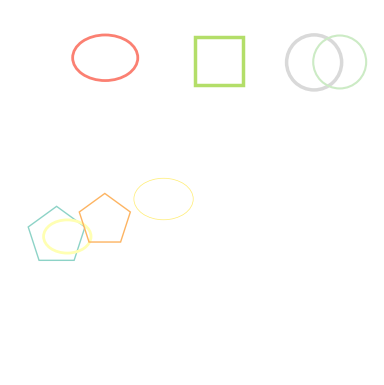[{"shape": "pentagon", "thickness": 1, "radius": 0.39, "center": [0.147, 0.387]}, {"shape": "oval", "thickness": 2, "radius": 0.31, "center": [0.175, 0.386]}, {"shape": "oval", "thickness": 2, "radius": 0.42, "center": [0.273, 0.85]}, {"shape": "pentagon", "thickness": 1, "radius": 0.35, "center": [0.272, 0.428]}, {"shape": "square", "thickness": 2.5, "radius": 0.32, "center": [0.569, 0.841]}, {"shape": "circle", "thickness": 2.5, "radius": 0.36, "center": [0.816, 0.838]}, {"shape": "circle", "thickness": 1.5, "radius": 0.34, "center": [0.882, 0.839]}, {"shape": "oval", "thickness": 0.5, "radius": 0.39, "center": [0.425, 0.483]}]